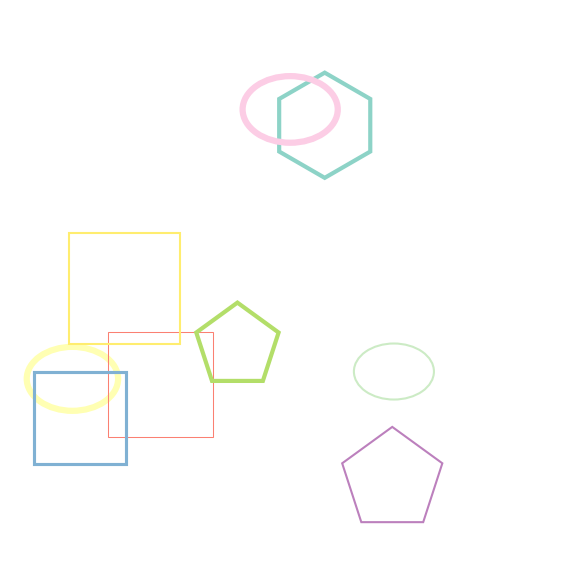[{"shape": "hexagon", "thickness": 2, "radius": 0.46, "center": [0.562, 0.782]}, {"shape": "oval", "thickness": 3, "radius": 0.4, "center": [0.125, 0.343]}, {"shape": "square", "thickness": 0.5, "radius": 0.45, "center": [0.278, 0.333]}, {"shape": "square", "thickness": 1.5, "radius": 0.4, "center": [0.139, 0.275]}, {"shape": "pentagon", "thickness": 2, "radius": 0.37, "center": [0.411, 0.4]}, {"shape": "oval", "thickness": 3, "radius": 0.41, "center": [0.502, 0.81]}, {"shape": "pentagon", "thickness": 1, "radius": 0.46, "center": [0.679, 0.169]}, {"shape": "oval", "thickness": 1, "radius": 0.35, "center": [0.682, 0.356]}, {"shape": "square", "thickness": 1, "radius": 0.48, "center": [0.215, 0.5]}]